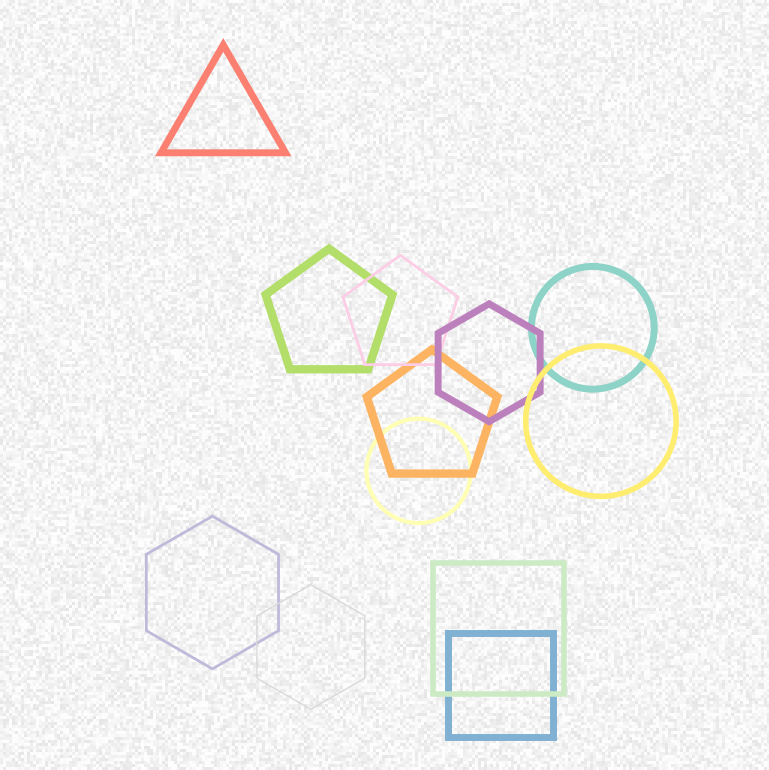[{"shape": "circle", "thickness": 2.5, "radius": 0.4, "center": [0.77, 0.574]}, {"shape": "circle", "thickness": 1.5, "radius": 0.34, "center": [0.544, 0.388]}, {"shape": "hexagon", "thickness": 1, "radius": 0.5, "center": [0.276, 0.231]}, {"shape": "triangle", "thickness": 2.5, "radius": 0.47, "center": [0.29, 0.848]}, {"shape": "square", "thickness": 2.5, "radius": 0.34, "center": [0.65, 0.11]}, {"shape": "pentagon", "thickness": 3, "radius": 0.45, "center": [0.561, 0.457]}, {"shape": "pentagon", "thickness": 3, "radius": 0.43, "center": [0.427, 0.59]}, {"shape": "pentagon", "thickness": 1, "radius": 0.39, "center": [0.52, 0.59]}, {"shape": "hexagon", "thickness": 0.5, "radius": 0.4, "center": [0.404, 0.16]}, {"shape": "hexagon", "thickness": 2.5, "radius": 0.38, "center": [0.635, 0.529]}, {"shape": "square", "thickness": 2, "radius": 0.43, "center": [0.648, 0.183]}, {"shape": "circle", "thickness": 2, "radius": 0.49, "center": [0.78, 0.453]}]